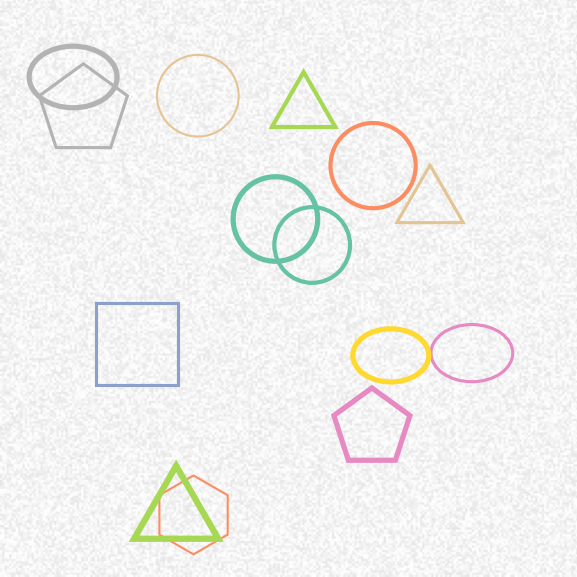[{"shape": "circle", "thickness": 2, "radius": 0.33, "center": [0.541, 0.575]}, {"shape": "circle", "thickness": 2.5, "radius": 0.37, "center": [0.477, 0.62]}, {"shape": "circle", "thickness": 2, "radius": 0.37, "center": [0.646, 0.712]}, {"shape": "hexagon", "thickness": 1, "radius": 0.34, "center": [0.335, 0.108]}, {"shape": "square", "thickness": 1.5, "radius": 0.36, "center": [0.237, 0.403]}, {"shape": "oval", "thickness": 1.5, "radius": 0.35, "center": [0.817, 0.388]}, {"shape": "pentagon", "thickness": 2.5, "radius": 0.35, "center": [0.644, 0.258]}, {"shape": "triangle", "thickness": 2, "radius": 0.32, "center": [0.526, 0.811]}, {"shape": "triangle", "thickness": 3, "radius": 0.42, "center": [0.305, 0.108]}, {"shape": "oval", "thickness": 2.5, "radius": 0.33, "center": [0.677, 0.384]}, {"shape": "triangle", "thickness": 1.5, "radius": 0.33, "center": [0.745, 0.647]}, {"shape": "circle", "thickness": 1, "radius": 0.35, "center": [0.343, 0.833]}, {"shape": "pentagon", "thickness": 1.5, "radius": 0.4, "center": [0.144, 0.808]}, {"shape": "oval", "thickness": 2.5, "radius": 0.38, "center": [0.127, 0.866]}]